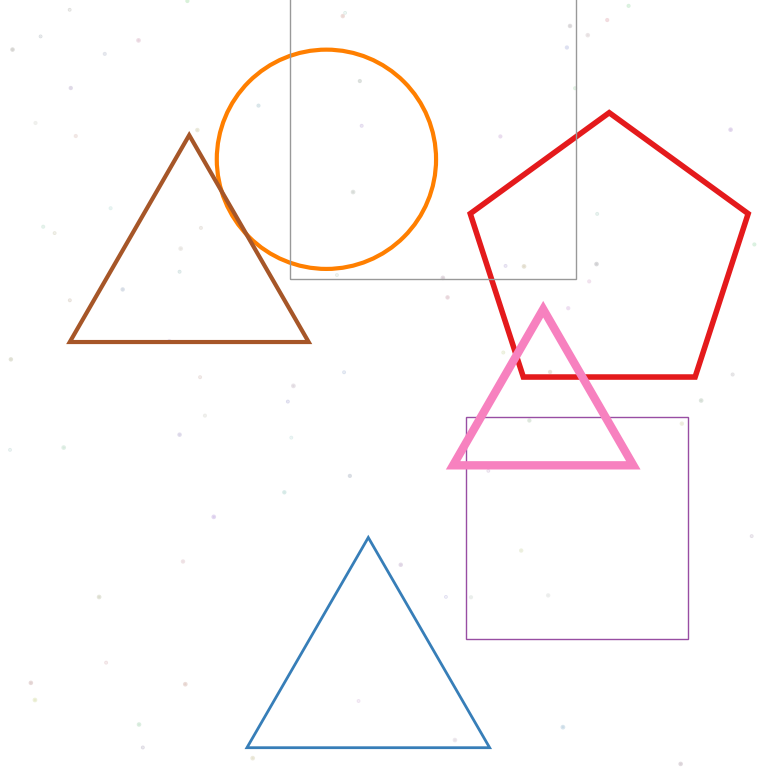[{"shape": "pentagon", "thickness": 2, "radius": 0.95, "center": [0.791, 0.664]}, {"shape": "triangle", "thickness": 1, "radius": 0.91, "center": [0.478, 0.12]}, {"shape": "square", "thickness": 0.5, "radius": 0.72, "center": [0.749, 0.314]}, {"shape": "circle", "thickness": 1.5, "radius": 0.71, "center": [0.424, 0.793]}, {"shape": "triangle", "thickness": 1.5, "radius": 0.9, "center": [0.246, 0.645]}, {"shape": "triangle", "thickness": 3, "radius": 0.68, "center": [0.705, 0.463]}, {"shape": "square", "thickness": 0.5, "radius": 0.93, "center": [0.563, 0.823]}]